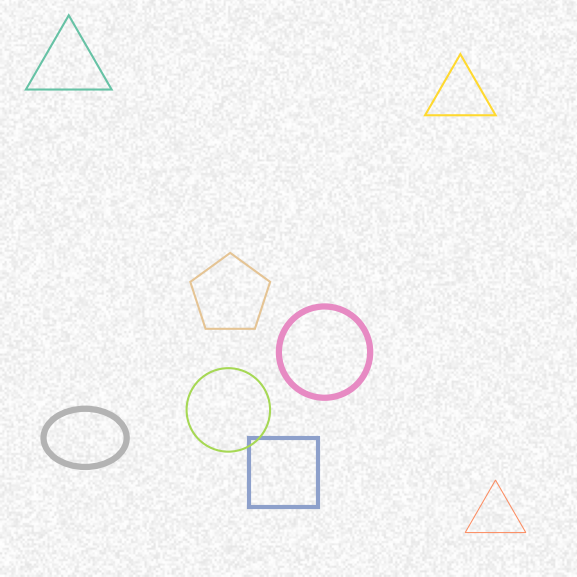[{"shape": "triangle", "thickness": 1, "radius": 0.43, "center": [0.119, 0.887]}, {"shape": "triangle", "thickness": 0.5, "radius": 0.3, "center": [0.858, 0.107]}, {"shape": "square", "thickness": 2, "radius": 0.3, "center": [0.491, 0.181]}, {"shape": "circle", "thickness": 3, "radius": 0.4, "center": [0.562, 0.389]}, {"shape": "circle", "thickness": 1, "radius": 0.36, "center": [0.395, 0.289]}, {"shape": "triangle", "thickness": 1, "radius": 0.35, "center": [0.797, 0.835]}, {"shape": "pentagon", "thickness": 1, "radius": 0.36, "center": [0.399, 0.489]}, {"shape": "oval", "thickness": 3, "radius": 0.36, "center": [0.147, 0.241]}]